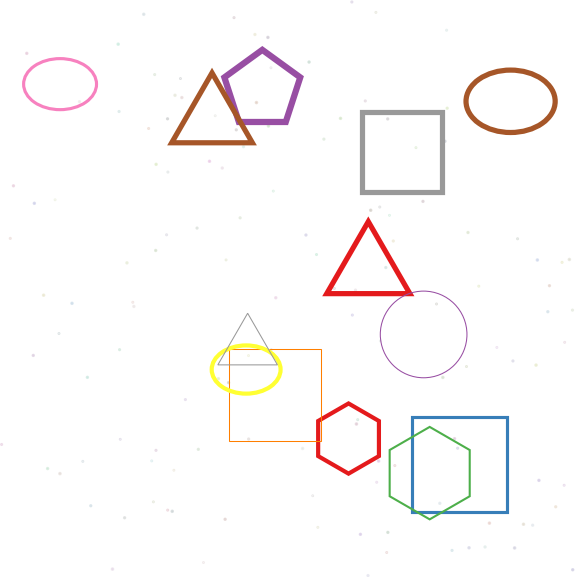[{"shape": "hexagon", "thickness": 2, "radius": 0.3, "center": [0.604, 0.24]}, {"shape": "triangle", "thickness": 2.5, "radius": 0.42, "center": [0.638, 0.532]}, {"shape": "square", "thickness": 1.5, "radius": 0.41, "center": [0.796, 0.195]}, {"shape": "hexagon", "thickness": 1, "radius": 0.4, "center": [0.744, 0.18]}, {"shape": "circle", "thickness": 0.5, "radius": 0.38, "center": [0.734, 0.42]}, {"shape": "pentagon", "thickness": 3, "radius": 0.35, "center": [0.454, 0.844]}, {"shape": "square", "thickness": 0.5, "radius": 0.4, "center": [0.476, 0.315]}, {"shape": "oval", "thickness": 2, "radius": 0.3, "center": [0.426, 0.359]}, {"shape": "triangle", "thickness": 2.5, "radius": 0.4, "center": [0.367, 0.792]}, {"shape": "oval", "thickness": 2.5, "radius": 0.39, "center": [0.884, 0.824]}, {"shape": "oval", "thickness": 1.5, "radius": 0.32, "center": [0.104, 0.853]}, {"shape": "triangle", "thickness": 0.5, "radius": 0.3, "center": [0.429, 0.397]}, {"shape": "square", "thickness": 2.5, "radius": 0.35, "center": [0.696, 0.735]}]